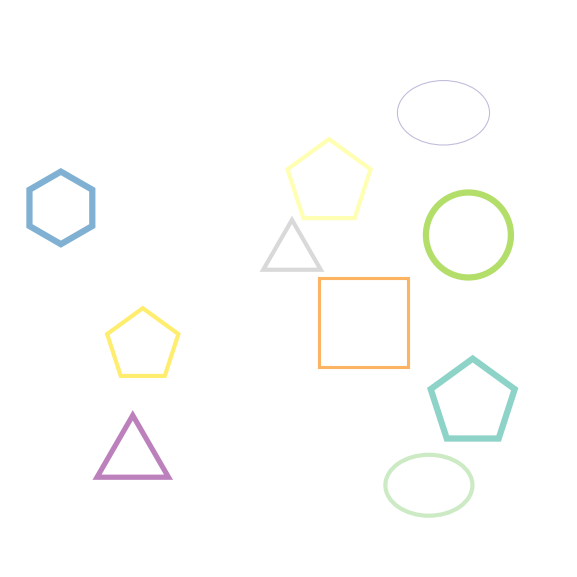[{"shape": "pentagon", "thickness": 3, "radius": 0.38, "center": [0.819, 0.302]}, {"shape": "pentagon", "thickness": 2, "radius": 0.38, "center": [0.57, 0.683]}, {"shape": "oval", "thickness": 0.5, "radius": 0.4, "center": [0.768, 0.804]}, {"shape": "hexagon", "thickness": 3, "radius": 0.31, "center": [0.105, 0.639]}, {"shape": "square", "thickness": 1.5, "radius": 0.39, "center": [0.63, 0.44]}, {"shape": "circle", "thickness": 3, "radius": 0.37, "center": [0.811, 0.592]}, {"shape": "triangle", "thickness": 2, "radius": 0.29, "center": [0.506, 0.561]}, {"shape": "triangle", "thickness": 2.5, "radius": 0.36, "center": [0.23, 0.209]}, {"shape": "oval", "thickness": 2, "radius": 0.38, "center": [0.743, 0.159]}, {"shape": "pentagon", "thickness": 2, "radius": 0.32, "center": [0.247, 0.401]}]